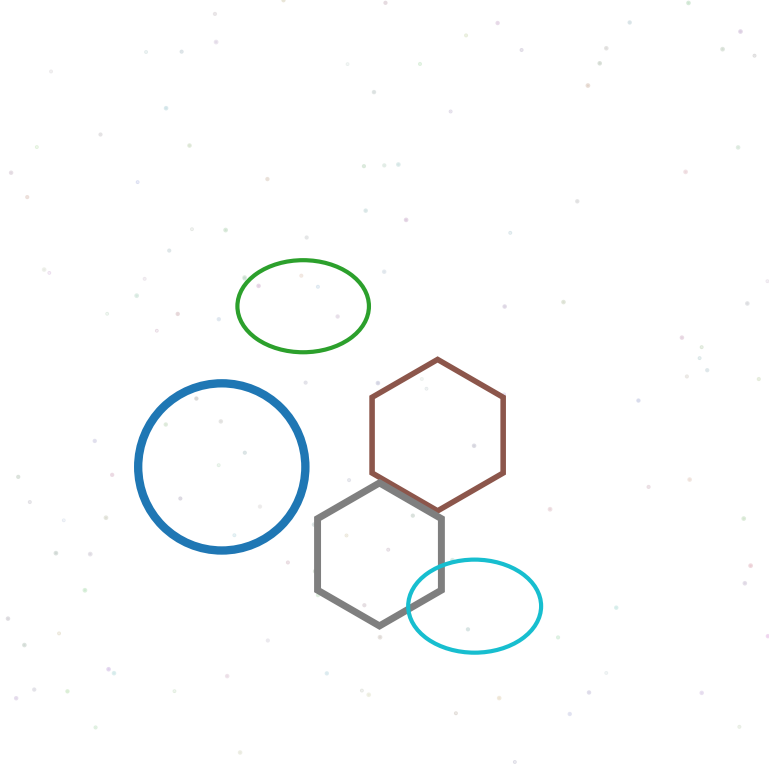[{"shape": "circle", "thickness": 3, "radius": 0.54, "center": [0.288, 0.394]}, {"shape": "oval", "thickness": 1.5, "radius": 0.43, "center": [0.394, 0.602]}, {"shape": "hexagon", "thickness": 2, "radius": 0.49, "center": [0.568, 0.435]}, {"shape": "hexagon", "thickness": 2.5, "radius": 0.46, "center": [0.493, 0.28]}, {"shape": "oval", "thickness": 1.5, "radius": 0.43, "center": [0.616, 0.213]}]